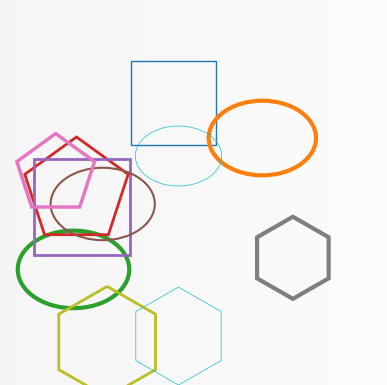[{"shape": "square", "thickness": 1, "radius": 0.55, "center": [0.448, 0.732]}, {"shape": "oval", "thickness": 3, "radius": 0.69, "center": [0.677, 0.642]}, {"shape": "oval", "thickness": 3, "radius": 0.72, "center": [0.19, 0.3]}, {"shape": "pentagon", "thickness": 2, "radius": 0.7, "center": [0.197, 0.504]}, {"shape": "square", "thickness": 2, "radius": 0.62, "center": [0.211, 0.463]}, {"shape": "oval", "thickness": 1.5, "radius": 0.67, "center": [0.265, 0.47]}, {"shape": "pentagon", "thickness": 2.5, "radius": 0.53, "center": [0.144, 0.548]}, {"shape": "hexagon", "thickness": 3, "radius": 0.53, "center": [0.756, 0.33]}, {"shape": "hexagon", "thickness": 2, "radius": 0.72, "center": [0.277, 0.112]}, {"shape": "oval", "thickness": 0.5, "radius": 0.56, "center": [0.461, 0.595]}, {"shape": "hexagon", "thickness": 0.5, "radius": 0.64, "center": [0.461, 0.127]}]